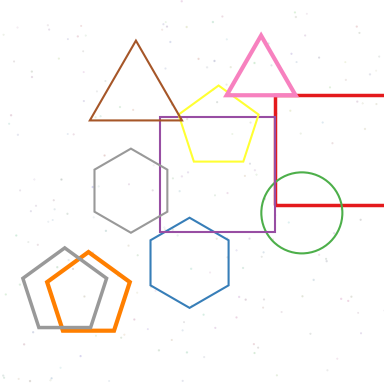[{"shape": "square", "thickness": 2.5, "radius": 0.72, "center": [0.858, 0.611]}, {"shape": "hexagon", "thickness": 1.5, "radius": 0.59, "center": [0.492, 0.317]}, {"shape": "circle", "thickness": 1.5, "radius": 0.53, "center": [0.784, 0.447]}, {"shape": "square", "thickness": 1.5, "radius": 0.75, "center": [0.565, 0.548]}, {"shape": "pentagon", "thickness": 3, "radius": 0.56, "center": [0.23, 0.232]}, {"shape": "pentagon", "thickness": 1.5, "radius": 0.55, "center": [0.568, 0.669]}, {"shape": "triangle", "thickness": 1.5, "radius": 0.69, "center": [0.353, 0.756]}, {"shape": "triangle", "thickness": 3, "radius": 0.52, "center": [0.678, 0.804]}, {"shape": "hexagon", "thickness": 1.5, "radius": 0.55, "center": [0.34, 0.505]}, {"shape": "pentagon", "thickness": 2.5, "radius": 0.57, "center": [0.168, 0.242]}]